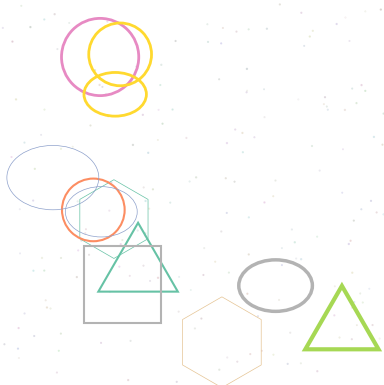[{"shape": "triangle", "thickness": 1.5, "radius": 0.6, "center": [0.359, 0.302]}, {"shape": "hexagon", "thickness": 0.5, "radius": 0.51, "center": [0.296, 0.431]}, {"shape": "circle", "thickness": 1.5, "radius": 0.41, "center": [0.242, 0.455]}, {"shape": "oval", "thickness": 0.5, "radius": 0.6, "center": [0.137, 0.539]}, {"shape": "oval", "thickness": 0.5, "radius": 0.47, "center": [0.263, 0.45]}, {"shape": "circle", "thickness": 2, "radius": 0.5, "center": [0.26, 0.852]}, {"shape": "triangle", "thickness": 3, "radius": 0.55, "center": [0.888, 0.148]}, {"shape": "oval", "thickness": 2, "radius": 0.41, "center": [0.299, 0.755]}, {"shape": "circle", "thickness": 2, "radius": 0.41, "center": [0.312, 0.859]}, {"shape": "hexagon", "thickness": 0.5, "radius": 0.59, "center": [0.576, 0.111]}, {"shape": "square", "thickness": 1.5, "radius": 0.5, "center": [0.318, 0.262]}, {"shape": "oval", "thickness": 2.5, "radius": 0.48, "center": [0.716, 0.258]}]